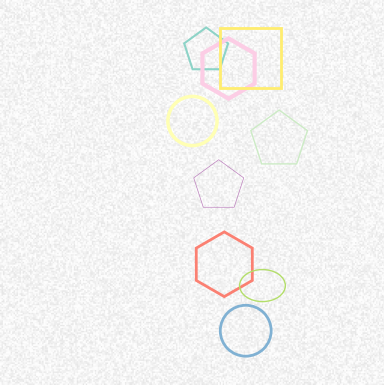[{"shape": "pentagon", "thickness": 1.5, "radius": 0.3, "center": [0.535, 0.869]}, {"shape": "circle", "thickness": 2.5, "radius": 0.32, "center": [0.5, 0.686]}, {"shape": "hexagon", "thickness": 2, "radius": 0.42, "center": [0.583, 0.314]}, {"shape": "circle", "thickness": 2, "radius": 0.33, "center": [0.638, 0.141]}, {"shape": "oval", "thickness": 1, "radius": 0.3, "center": [0.682, 0.258]}, {"shape": "hexagon", "thickness": 3, "radius": 0.39, "center": [0.594, 0.822]}, {"shape": "pentagon", "thickness": 0.5, "radius": 0.34, "center": [0.568, 0.517]}, {"shape": "pentagon", "thickness": 1, "radius": 0.39, "center": [0.725, 0.637]}, {"shape": "square", "thickness": 2, "radius": 0.39, "center": [0.65, 0.849]}]